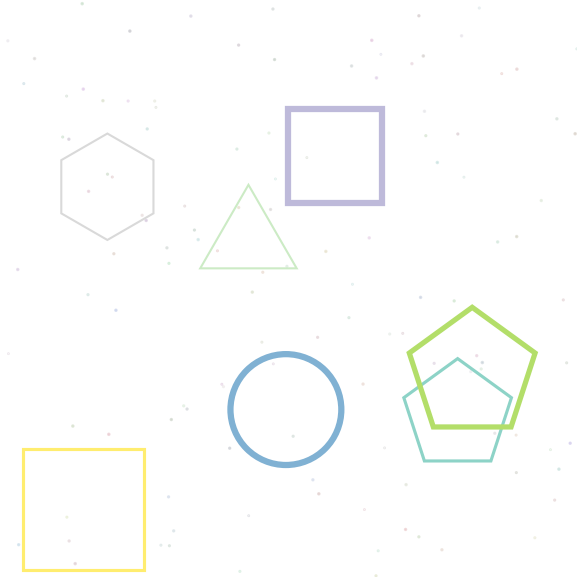[{"shape": "pentagon", "thickness": 1.5, "radius": 0.49, "center": [0.792, 0.28]}, {"shape": "square", "thickness": 3, "radius": 0.41, "center": [0.579, 0.728]}, {"shape": "circle", "thickness": 3, "radius": 0.48, "center": [0.495, 0.29]}, {"shape": "pentagon", "thickness": 2.5, "radius": 0.57, "center": [0.818, 0.352]}, {"shape": "hexagon", "thickness": 1, "radius": 0.46, "center": [0.186, 0.676]}, {"shape": "triangle", "thickness": 1, "radius": 0.48, "center": [0.43, 0.583]}, {"shape": "square", "thickness": 1.5, "radius": 0.52, "center": [0.145, 0.117]}]